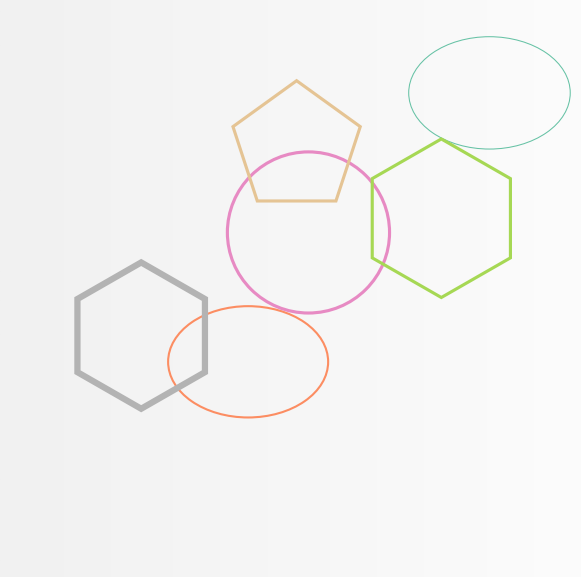[{"shape": "oval", "thickness": 0.5, "radius": 0.69, "center": [0.842, 0.838]}, {"shape": "oval", "thickness": 1, "radius": 0.69, "center": [0.427, 0.373]}, {"shape": "circle", "thickness": 1.5, "radius": 0.7, "center": [0.531, 0.597]}, {"shape": "hexagon", "thickness": 1.5, "radius": 0.69, "center": [0.759, 0.621]}, {"shape": "pentagon", "thickness": 1.5, "radius": 0.58, "center": [0.51, 0.744]}, {"shape": "hexagon", "thickness": 3, "radius": 0.63, "center": [0.243, 0.418]}]